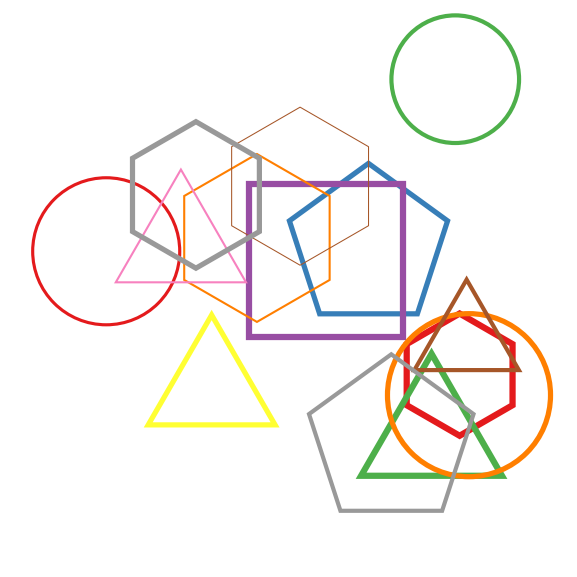[{"shape": "hexagon", "thickness": 3, "radius": 0.53, "center": [0.796, 0.35]}, {"shape": "circle", "thickness": 1.5, "radius": 0.64, "center": [0.184, 0.564]}, {"shape": "pentagon", "thickness": 2.5, "radius": 0.72, "center": [0.638, 0.572]}, {"shape": "circle", "thickness": 2, "radius": 0.55, "center": [0.788, 0.862]}, {"shape": "triangle", "thickness": 3, "radius": 0.7, "center": [0.747, 0.246]}, {"shape": "square", "thickness": 3, "radius": 0.66, "center": [0.564, 0.548]}, {"shape": "hexagon", "thickness": 1, "radius": 0.73, "center": [0.445, 0.587]}, {"shape": "circle", "thickness": 2.5, "radius": 0.71, "center": [0.812, 0.315]}, {"shape": "triangle", "thickness": 2.5, "radius": 0.63, "center": [0.366, 0.327]}, {"shape": "hexagon", "thickness": 0.5, "radius": 0.68, "center": [0.52, 0.677]}, {"shape": "triangle", "thickness": 2, "radius": 0.52, "center": [0.808, 0.41]}, {"shape": "triangle", "thickness": 1, "radius": 0.65, "center": [0.313, 0.575]}, {"shape": "pentagon", "thickness": 2, "radius": 0.75, "center": [0.678, 0.236]}, {"shape": "hexagon", "thickness": 2.5, "radius": 0.63, "center": [0.339, 0.662]}]